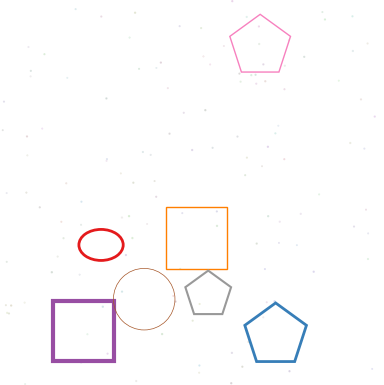[{"shape": "oval", "thickness": 2, "radius": 0.29, "center": [0.262, 0.364]}, {"shape": "pentagon", "thickness": 2, "radius": 0.42, "center": [0.716, 0.129]}, {"shape": "square", "thickness": 3, "radius": 0.39, "center": [0.216, 0.14]}, {"shape": "square", "thickness": 1, "radius": 0.4, "center": [0.51, 0.381]}, {"shape": "circle", "thickness": 0.5, "radius": 0.4, "center": [0.374, 0.223]}, {"shape": "pentagon", "thickness": 1, "radius": 0.41, "center": [0.676, 0.88]}, {"shape": "pentagon", "thickness": 1.5, "radius": 0.31, "center": [0.541, 0.235]}]